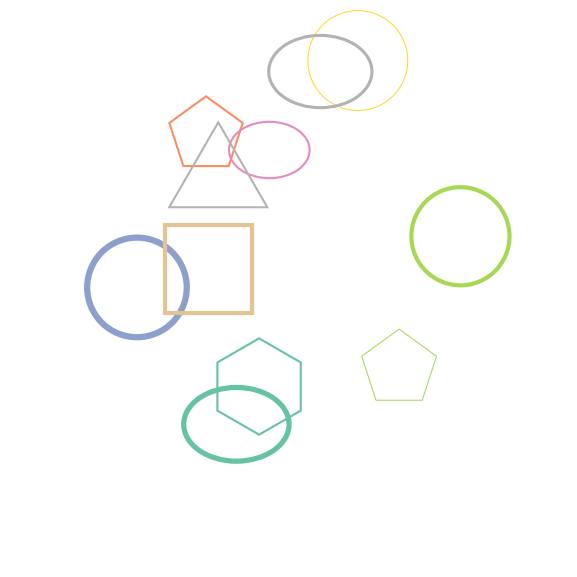[{"shape": "oval", "thickness": 2.5, "radius": 0.46, "center": [0.409, 0.264]}, {"shape": "hexagon", "thickness": 1, "radius": 0.42, "center": [0.449, 0.33]}, {"shape": "pentagon", "thickness": 1, "radius": 0.33, "center": [0.357, 0.766]}, {"shape": "circle", "thickness": 3, "radius": 0.43, "center": [0.237, 0.501]}, {"shape": "oval", "thickness": 1, "radius": 0.35, "center": [0.466, 0.739]}, {"shape": "circle", "thickness": 2, "radius": 0.42, "center": [0.797, 0.59]}, {"shape": "pentagon", "thickness": 0.5, "radius": 0.34, "center": [0.691, 0.361]}, {"shape": "circle", "thickness": 0.5, "radius": 0.43, "center": [0.62, 0.894]}, {"shape": "square", "thickness": 2, "radius": 0.38, "center": [0.362, 0.533]}, {"shape": "triangle", "thickness": 1, "radius": 0.49, "center": [0.378, 0.689]}, {"shape": "oval", "thickness": 1.5, "radius": 0.45, "center": [0.555, 0.875]}]